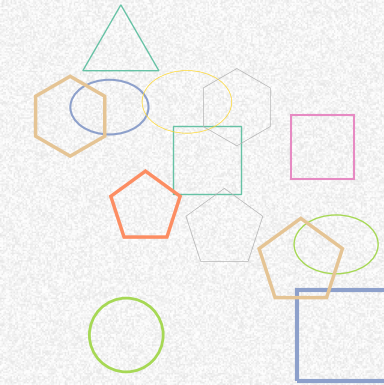[{"shape": "triangle", "thickness": 1, "radius": 0.57, "center": [0.314, 0.873]}, {"shape": "square", "thickness": 1, "radius": 0.44, "center": [0.537, 0.585]}, {"shape": "pentagon", "thickness": 2.5, "radius": 0.47, "center": [0.378, 0.461]}, {"shape": "oval", "thickness": 1.5, "radius": 0.51, "center": [0.284, 0.722]}, {"shape": "square", "thickness": 3, "radius": 0.59, "center": [0.889, 0.128]}, {"shape": "square", "thickness": 1.5, "radius": 0.41, "center": [0.838, 0.618]}, {"shape": "oval", "thickness": 1, "radius": 0.55, "center": [0.873, 0.365]}, {"shape": "circle", "thickness": 2, "radius": 0.48, "center": [0.328, 0.13]}, {"shape": "oval", "thickness": 0.5, "radius": 0.58, "center": [0.485, 0.735]}, {"shape": "pentagon", "thickness": 2.5, "radius": 0.57, "center": [0.781, 0.319]}, {"shape": "hexagon", "thickness": 2.5, "radius": 0.52, "center": [0.182, 0.698]}, {"shape": "pentagon", "thickness": 0.5, "radius": 0.52, "center": [0.583, 0.406]}, {"shape": "hexagon", "thickness": 0.5, "radius": 0.5, "center": [0.615, 0.722]}]